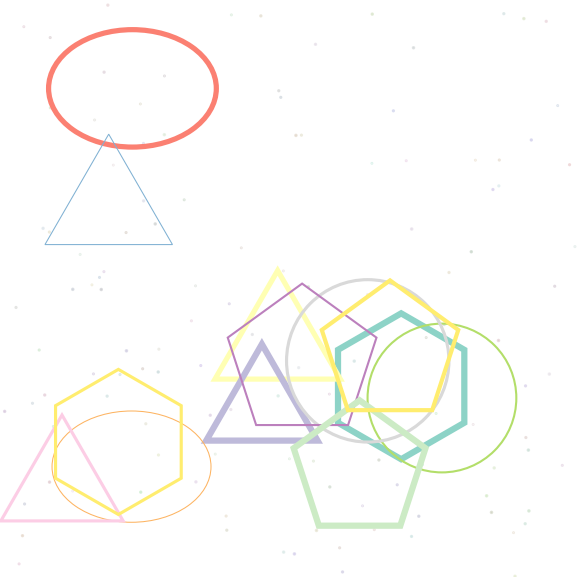[{"shape": "hexagon", "thickness": 3, "radius": 0.63, "center": [0.695, 0.33]}, {"shape": "triangle", "thickness": 2.5, "radius": 0.63, "center": [0.481, 0.405]}, {"shape": "triangle", "thickness": 3, "radius": 0.56, "center": [0.453, 0.292]}, {"shape": "oval", "thickness": 2.5, "radius": 0.73, "center": [0.229, 0.846]}, {"shape": "triangle", "thickness": 0.5, "radius": 0.64, "center": [0.188, 0.639]}, {"shape": "oval", "thickness": 0.5, "radius": 0.69, "center": [0.228, 0.191]}, {"shape": "circle", "thickness": 1, "radius": 0.64, "center": [0.765, 0.31]}, {"shape": "triangle", "thickness": 1.5, "radius": 0.61, "center": [0.107, 0.158]}, {"shape": "circle", "thickness": 1.5, "radius": 0.7, "center": [0.637, 0.374]}, {"shape": "pentagon", "thickness": 1, "radius": 0.68, "center": [0.523, 0.373]}, {"shape": "pentagon", "thickness": 3, "radius": 0.6, "center": [0.623, 0.186]}, {"shape": "hexagon", "thickness": 1.5, "radius": 0.63, "center": [0.205, 0.234]}, {"shape": "pentagon", "thickness": 2, "radius": 0.62, "center": [0.675, 0.389]}]